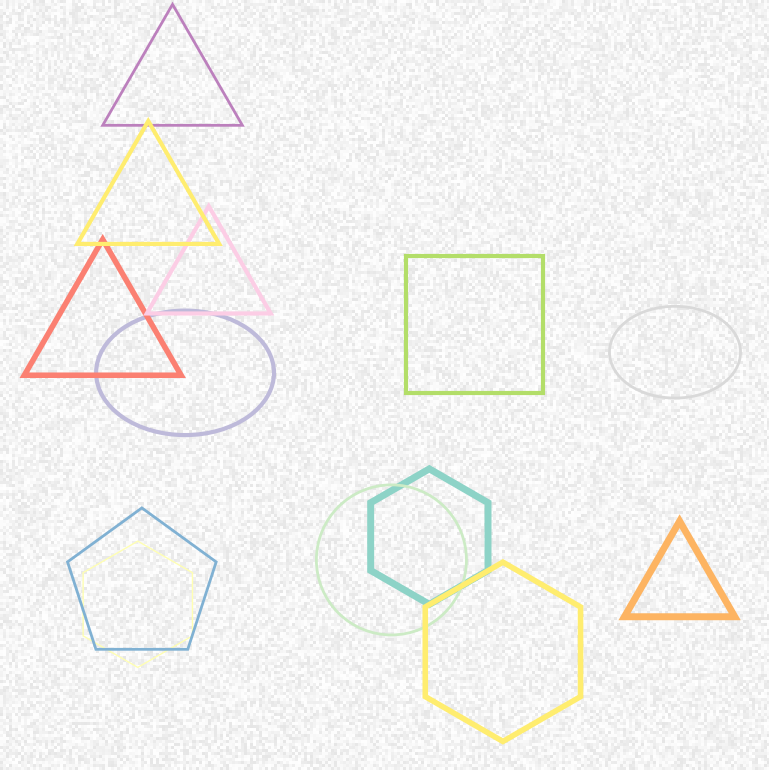[{"shape": "hexagon", "thickness": 2.5, "radius": 0.44, "center": [0.558, 0.303]}, {"shape": "hexagon", "thickness": 0.5, "radius": 0.41, "center": [0.179, 0.215]}, {"shape": "oval", "thickness": 1.5, "radius": 0.58, "center": [0.24, 0.516]}, {"shape": "triangle", "thickness": 2, "radius": 0.59, "center": [0.133, 0.571]}, {"shape": "pentagon", "thickness": 1, "radius": 0.51, "center": [0.184, 0.239]}, {"shape": "triangle", "thickness": 2.5, "radius": 0.41, "center": [0.883, 0.24]}, {"shape": "square", "thickness": 1.5, "radius": 0.44, "center": [0.616, 0.578]}, {"shape": "triangle", "thickness": 1.5, "radius": 0.46, "center": [0.271, 0.639]}, {"shape": "oval", "thickness": 1, "radius": 0.43, "center": [0.877, 0.543]}, {"shape": "triangle", "thickness": 1, "radius": 0.52, "center": [0.224, 0.89]}, {"shape": "circle", "thickness": 1, "radius": 0.49, "center": [0.508, 0.273]}, {"shape": "triangle", "thickness": 1.5, "radius": 0.53, "center": [0.193, 0.736]}, {"shape": "hexagon", "thickness": 2, "radius": 0.58, "center": [0.653, 0.154]}]